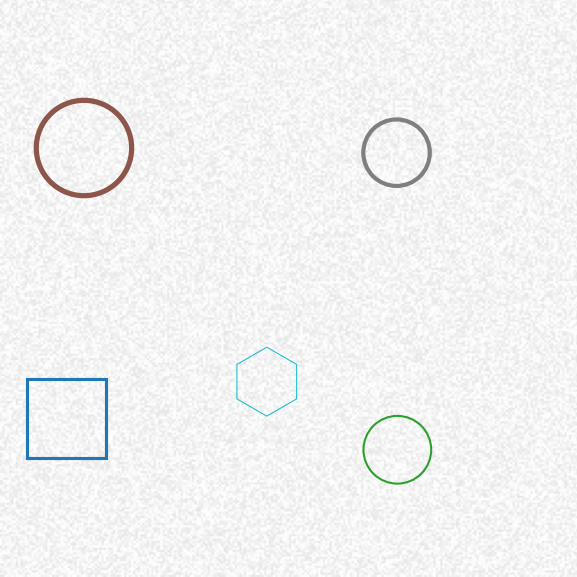[{"shape": "square", "thickness": 1.5, "radius": 0.34, "center": [0.116, 0.275]}, {"shape": "circle", "thickness": 1, "radius": 0.29, "center": [0.688, 0.22]}, {"shape": "circle", "thickness": 2.5, "radius": 0.41, "center": [0.145, 0.743]}, {"shape": "circle", "thickness": 2, "radius": 0.29, "center": [0.687, 0.735]}, {"shape": "hexagon", "thickness": 0.5, "radius": 0.3, "center": [0.462, 0.338]}]